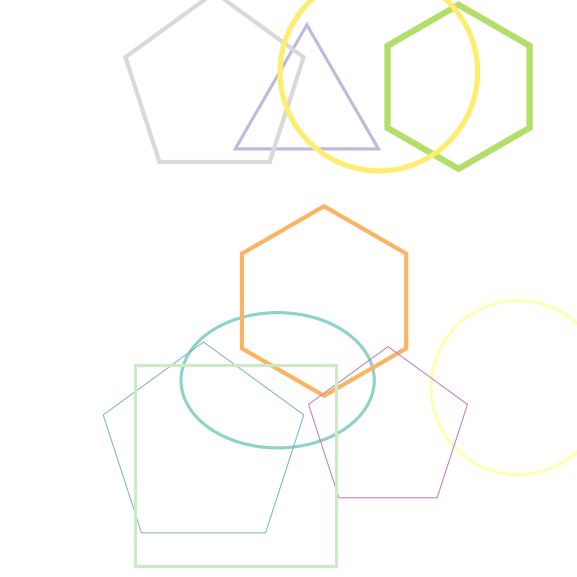[{"shape": "oval", "thickness": 1.5, "radius": 0.84, "center": [0.481, 0.341]}, {"shape": "circle", "thickness": 1.5, "radius": 0.75, "center": [0.897, 0.328]}, {"shape": "triangle", "thickness": 1.5, "radius": 0.72, "center": [0.531, 0.813]}, {"shape": "pentagon", "thickness": 0.5, "radius": 0.91, "center": [0.352, 0.224]}, {"shape": "hexagon", "thickness": 2, "radius": 0.82, "center": [0.561, 0.478]}, {"shape": "hexagon", "thickness": 3, "radius": 0.71, "center": [0.794, 0.849]}, {"shape": "pentagon", "thickness": 2, "radius": 0.81, "center": [0.371, 0.85]}, {"shape": "pentagon", "thickness": 0.5, "radius": 0.72, "center": [0.672, 0.254]}, {"shape": "square", "thickness": 1.5, "radius": 0.87, "center": [0.409, 0.193]}, {"shape": "circle", "thickness": 2.5, "radius": 0.86, "center": [0.656, 0.874]}]